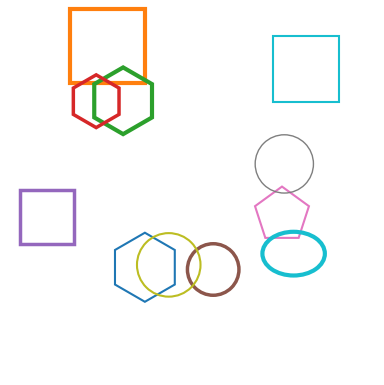[{"shape": "hexagon", "thickness": 1.5, "radius": 0.45, "center": [0.376, 0.306]}, {"shape": "square", "thickness": 3, "radius": 0.48, "center": [0.279, 0.881]}, {"shape": "hexagon", "thickness": 3, "radius": 0.43, "center": [0.32, 0.738]}, {"shape": "hexagon", "thickness": 2.5, "radius": 0.34, "center": [0.25, 0.737]}, {"shape": "square", "thickness": 2.5, "radius": 0.35, "center": [0.123, 0.436]}, {"shape": "circle", "thickness": 2.5, "radius": 0.33, "center": [0.554, 0.3]}, {"shape": "pentagon", "thickness": 1.5, "radius": 0.37, "center": [0.732, 0.442]}, {"shape": "circle", "thickness": 1, "radius": 0.38, "center": [0.738, 0.574]}, {"shape": "circle", "thickness": 1.5, "radius": 0.41, "center": [0.438, 0.312]}, {"shape": "square", "thickness": 1.5, "radius": 0.43, "center": [0.796, 0.82]}, {"shape": "oval", "thickness": 3, "radius": 0.41, "center": [0.763, 0.341]}]